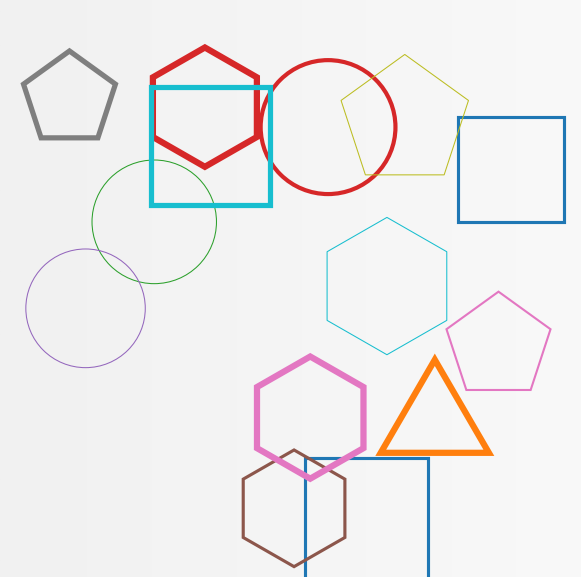[{"shape": "square", "thickness": 1.5, "radius": 0.53, "center": [0.631, 0.101]}, {"shape": "square", "thickness": 1.5, "radius": 0.46, "center": [0.88, 0.706]}, {"shape": "triangle", "thickness": 3, "radius": 0.54, "center": [0.748, 0.269]}, {"shape": "circle", "thickness": 0.5, "radius": 0.54, "center": [0.265, 0.615]}, {"shape": "circle", "thickness": 2, "radius": 0.58, "center": [0.564, 0.779]}, {"shape": "hexagon", "thickness": 3, "radius": 0.52, "center": [0.352, 0.814]}, {"shape": "circle", "thickness": 0.5, "radius": 0.51, "center": [0.147, 0.465]}, {"shape": "hexagon", "thickness": 1.5, "radius": 0.5, "center": [0.506, 0.119]}, {"shape": "hexagon", "thickness": 3, "radius": 0.53, "center": [0.534, 0.276]}, {"shape": "pentagon", "thickness": 1, "radius": 0.47, "center": [0.858, 0.4]}, {"shape": "pentagon", "thickness": 2.5, "radius": 0.42, "center": [0.12, 0.828]}, {"shape": "pentagon", "thickness": 0.5, "radius": 0.58, "center": [0.696, 0.79]}, {"shape": "square", "thickness": 2.5, "radius": 0.51, "center": [0.363, 0.746]}, {"shape": "hexagon", "thickness": 0.5, "radius": 0.59, "center": [0.666, 0.504]}]